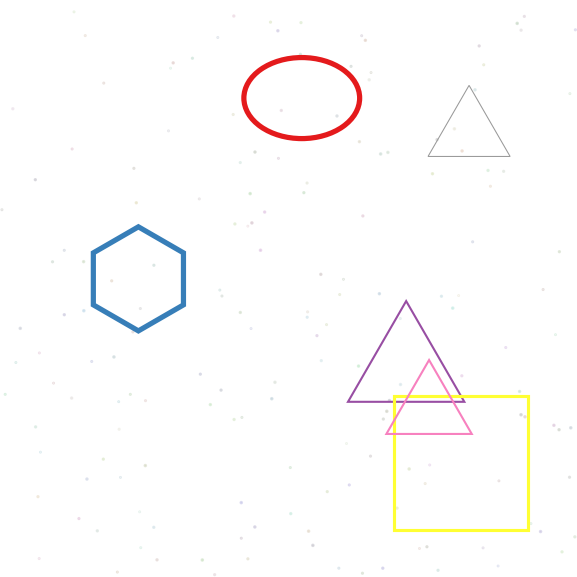[{"shape": "oval", "thickness": 2.5, "radius": 0.5, "center": [0.523, 0.829]}, {"shape": "hexagon", "thickness": 2.5, "radius": 0.45, "center": [0.24, 0.516]}, {"shape": "triangle", "thickness": 1, "radius": 0.58, "center": [0.703, 0.362]}, {"shape": "square", "thickness": 1.5, "radius": 0.58, "center": [0.798, 0.198]}, {"shape": "triangle", "thickness": 1, "radius": 0.43, "center": [0.743, 0.29]}, {"shape": "triangle", "thickness": 0.5, "radius": 0.41, "center": [0.812, 0.769]}]